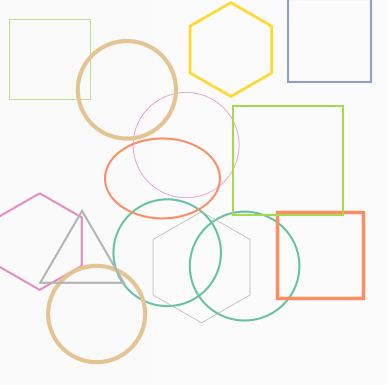[{"shape": "circle", "thickness": 1.5, "radius": 0.69, "center": [0.432, 0.344]}, {"shape": "circle", "thickness": 1.5, "radius": 0.71, "center": [0.631, 0.309]}, {"shape": "square", "thickness": 2.5, "radius": 0.56, "center": [0.825, 0.338]}, {"shape": "oval", "thickness": 1.5, "radius": 0.74, "center": [0.419, 0.537]}, {"shape": "square", "thickness": 1.5, "radius": 0.54, "center": [0.85, 0.894]}, {"shape": "hexagon", "thickness": 1.5, "radius": 0.63, "center": [0.102, 0.372]}, {"shape": "circle", "thickness": 0.5, "radius": 0.68, "center": [0.48, 0.623]}, {"shape": "square", "thickness": 1.5, "radius": 0.71, "center": [0.742, 0.583]}, {"shape": "square", "thickness": 0.5, "radius": 0.52, "center": [0.128, 0.847]}, {"shape": "hexagon", "thickness": 2, "radius": 0.61, "center": [0.596, 0.871]}, {"shape": "circle", "thickness": 3, "radius": 0.63, "center": [0.327, 0.767]}, {"shape": "circle", "thickness": 3, "radius": 0.63, "center": [0.249, 0.184]}, {"shape": "hexagon", "thickness": 0.5, "radius": 0.72, "center": [0.52, 0.306]}, {"shape": "triangle", "thickness": 1.5, "radius": 0.62, "center": [0.212, 0.328]}]